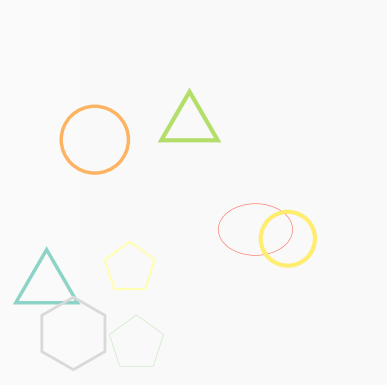[{"shape": "triangle", "thickness": 2.5, "radius": 0.46, "center": [0.12, 0.26]}, {"shape": "pentagon", "thickness": 1.5, "radius": 0.34, "center": [0.335, 0.304]}, {"shape": "oval", "thickness": 0.5, "radius": 0.48, "center": [0.659, 0.404]}, {"shape": "circle", "thickness": 2.5, "radius": 0.43, "center": [0.245, 0.637]}, {"shape": "triangle", "thickness": 3, "radius": 0.42, "center": [0.489, 0.678]}, {"shape": "hexagon", "thickness": 2, "radius": 0.47, "center": [0.189, 0.134]}, {"shape": "pentagon", "thickness": 0.5, "radius": 0.37, "center": [0.352, 0.108]}, {"shape": "circle", "thickness": 3, "radius": 0.35, "center": [0.743, 0.38]}]